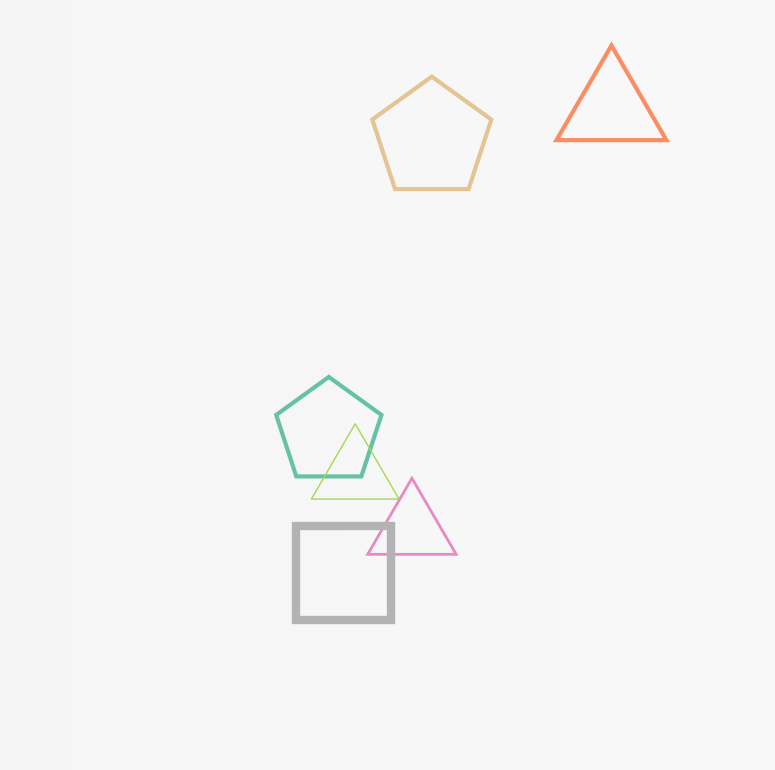[{"shape": "pentagon", "thickness": 1.5, "radius": 0.36, "center": [0.424, 0.439]}, {"shape": "triangle", "thickness": 1.5, "radius": 0.41, "center": [0.789, 0.859]}, {"shape": "triangle", "thickness": 1, "radius": 0.33, "center": [0.532, 0.313]}, {"shape": "triangle", "thickness": 0.5, "radius": 0.33, "center": [0.458, 0.384]}, {"shape": "pentagon", "thickness": 1.5, "radius": 0.4, "center": [0.557, 0.82]}, {"shape": "square", "thickness": 3, "radius": 0.3, "center": [0.443, 0.256]}]